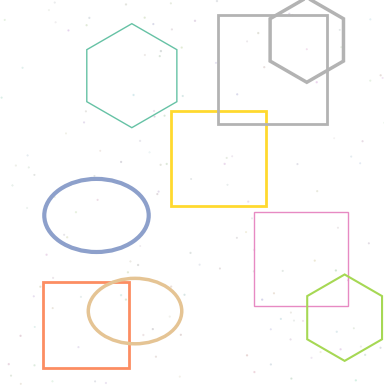[{"shape": "hexagon", "thickness": 1, "radius": 0.68, "center": [0.342, 0.803]}, {"shape": "square", "thickness": 2, "radius": 0.56, "center": [0.223, 0.155]}, {"shape": "oval", "thickness": 3, "radius": 0.68, "center": [0.251, 0.44]}, {"shape": "square", "thickness": 1, "radius": 0.61, "center": [0.782, 0.328]}, {"shape": "hexagon", "thickness": 1.5, "radius": 0.56, "center": [0.895, 0.175]}, {"shape": "square", "thickness": 2, "radius": 0.62, "center": [0.567, 0.587]}, {"shape": "oval", "thickness": 2.5, "radius": 0.61, "center": [0.351, 0.192]}, {"shape": "square", "thickness": 2, "radius": 0.71, "center": [0.708, 0.819]}, {"shape": "hexagon", "thickness": 2.5, "radius": 0.55, "center": [0.797, 0.896]}]